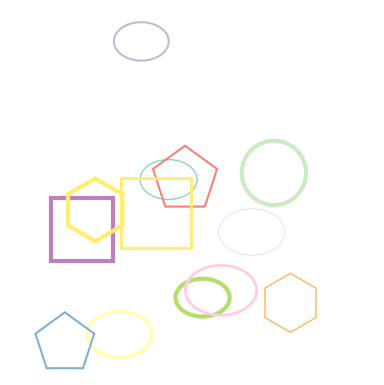[{"shape": "oval", "thickness": 1, "radius": 0.37, "center": [0.438, 0.534]}, {"shape": "oval", "thickness": 2.5, "radius": 0.42, "center": [0.31, 0.131]}, {"shape": "oval", "thickness": 1.5, "radius": 0.36, "center": [0.367, 0.892]}, {"shape": "pentagon", "thickness": 1.5, "radius": 0.44, "center": [0.481, 0.534]}, {"shape": "pentagon", "thickness": 1.5, "radius": 0.4, "center": [0.168, 0.109]}, {"shape": "hexagon", "thickness": 1, "radius": 0.38, "center": [0.754, 0.213]}, {"shape": "oval", "thickness": 3, "radius": 0.35, "center": [0.526, 0.227]}, {"shape": "oval", "thickness": 2, "radius": 0.46, "center": [0.574, 0.246]}, {"shape": "oval", "thickness": 0.5, "radius": 0.43, "center": [0.654, 0.397]}, {"shape": "square", "thickness": 3, "radius": 0.4, "center": [0.213, 0.404]}, {"shape": "circle", "thickness": 3, "radius": 0.42, "center": [0.711, 0.551]}, {"shape": "hexagon", "thickness": 3, "radius": 0.41, "center": [0.247, 0.455]}, {"shape": "square", "thickness": 2, "radius": 0.46, "center": [0.405, 0.446]}]